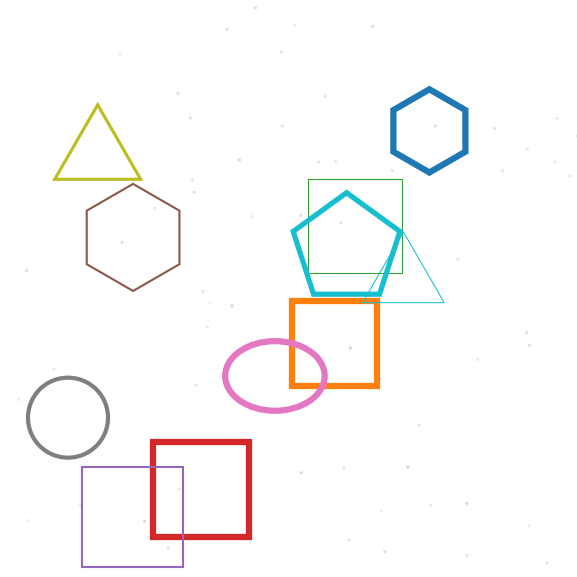[{"shape": "hexagon", "thickness": 3, "radius": 0.36, "center": [0.744, 0.772]}, {"shape": "square", "thickness": 3, "radius": 0.37, "center": [0.579, 0.404]}, {"shape": "square", "thickness": 0.5, "radius": 0.41, "center": [0.615, 0.608]}, {"shape": "square", "thickness": 3, "radius": 0.41, "center": [0.348, 0.152]}, {"shape": "square", "thickness": 1, "radius": 0.43, "center": [0.229, 0.104]}, {"shape": "hexagon", "thickness": 1, "radius": 0.46, "center": [0.23, 0.588]}, {"shape": "oval", "thickness": 3, "radius": 0.43, "center": [0.476, 0.348]}, {"shape": "circle", "thickness": 2, "radius": 0.35, "center": [0.118, 0.276]}, {"shape": "triangle", "thickness": 1.5, "radius": 0.43, "center": [0.169, 0.732]}, {"shape": "pentagon", "thickness": 2.5, "radius": 0.49, "center": [0.6, 0.568]}, {"shape": "triangle", "thickness": 0.5, "radius": 0.41, "center": [0.699, 0.516]}]